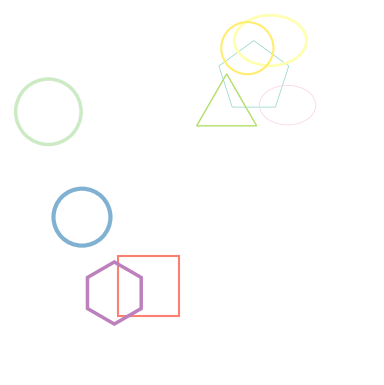[{"shape": "pentagon", "thickness": 0.5, "radius": 0.48, "center": [0.659, 0.799]}, {"shape": "oval", "thickness": 2, "radius": 0.47, "center": [0.702, 0.895]}, {"shape": "square", "thickness": 1.5, "radius": 0.39, "center": [0.385, 0.257]}, {"shape": "circle", "thickness": 3, "radius": 0.37, "center": [0.213, 0.436]}, {"shape": "triangle", "thickness": 1, "radius": 0.45, "center": [0.589, 0.718]}, {"shape": "oval", "thickness": 0.5, "radius": 0.37, "center": [0.747, 0.727]}, {"shape": "hexagon", "thickness": 2.5, "radius": 0.4, "center": [0.297, 0.239]}, {"shape": "circle", "thickness": 2.5, "radius": 0.43, "center": [0.126, 0.71]}, {"shape": "circle", "thickness": 1.5, "radius": 0.34, "center": [0.642, 0.875]}]